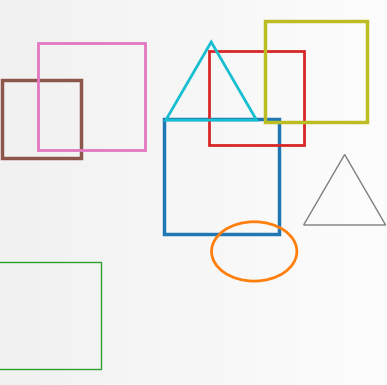[{"shape": "square", "thickness": 2.5, "radius": 0.75, "center": [0.572, 0.542]}, {"shape": "oval", "thickness": 2, "radius": 0.55, "center": [0.656, 0.347]}, {"shape": "square", "thickness": 1, "radius": 0.7, "center": [0.121, 0.181]}, {"shape": "square", "thickness": 2, "radius": 0.61, "center": [0.663, 0.744]}, {"shape": "square", "thickness": 2.5, "radius": 0.51, "center": [0.106, 0.691]}, {"shape": "square", "thickness": 2, "radius": 0.69, "center": [0.236, 0.75]}, {"shape": "triangle", "thickness": 1, "radius": 0.61, "center": [0.889, 0.477]}, {"shape": "square", "thickness": 2.5, "radius": 0.65, "center": [0.815, 0.814]}, {"shape": "triangle", "thickness": 2, "radius": 0.68, "center": [0.545, 0.756]}]